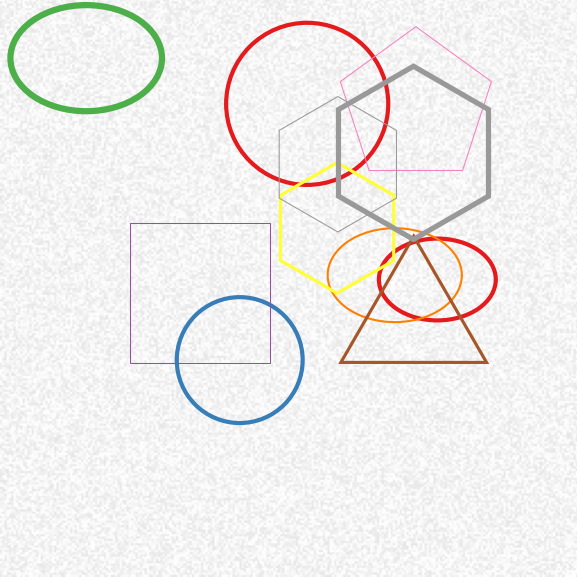[{"shape": "circle", "thickness": 2, "radius": 0.7, "center": [0.532, 0.819]}, {"shape": "oval", "thickness": 2, "radius": 0.51, "center": [0.757, 0.515]}, {"shape": "circle", "thickness": 2, "radius": 0.54, "center": [0.415, 0.376]}, {"shape": "oval", "thickness": 3, "radius": 0.66, "center": [0.149, 0.898]}, {"shape": "square", "thickness": 0.5, "radius": 0.61, "center": [0.346, 0.492]}, {"shape": "oval", "thickness": 1, "radius": 0.58, "center": [0.684, 0.523]}, {"shape": "hexagon", "thickness": 1.5, "radius": 0.57, "center": [0.584, 0.605]}, {"shape": "triangle", "thickness": 1.5, "radius": 0.73, "center": [0.716, 0.444]}, {"shape": "pentagon", "thickness": 0.5, "radius": 0.69, "center": [0.72, 0.815]}, {"shape": "hexagon", "thickness": 0.5, "radius": 0.59, "center": [0.585, 0.715]}, {"shape": "hexagon", "thickness": 2.5, "radius": 0.75, "center": [0.716, 0.734]}]